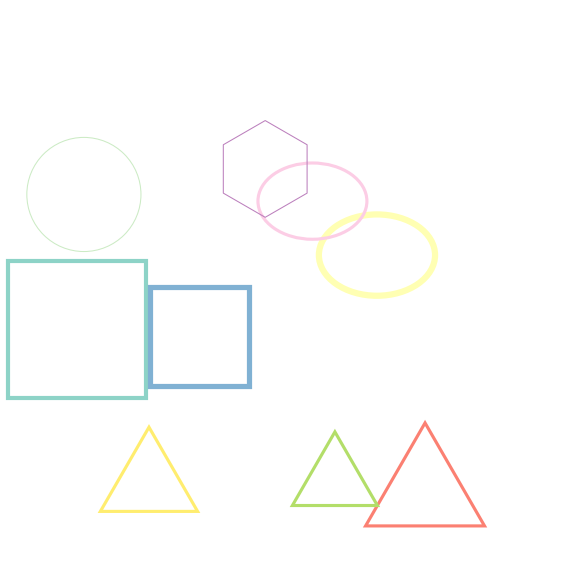[{"shape": "square", "thickness": 2, "radius": 0.6, "center": [0.133, 0.429]}, {"shape": "oval", "thickness": 3, "radius": 0.5, "center": [0.653, 0.557]}, {"shape": "triangle", "thickness": 1.5, "radius": 0.59, "center": [0.736, 0.148]}, {"shape": "square", "thickness": 2.5, "radius": 0.43, "center": [0.345, 0.416]}, {"shape": "triangle", "thickness": 1.5, "radius": 0.42, "center": [0.58, 0.166]}, {"shape": "oval", "thickness": 1.5, "radius": 0.47, "center": [0.541, 0.651]}, {"shape": "hexagon", "thickness": 0.5, "radius": 0.42, "center": [0.459, 0.707]}, {"shape": "circle", "thickness": 0.5, "radius": 0.49, "center": [0.145, 0.662]}, {"shape": "triangle", "thickness": 1.5, "radius": 0.49, "center": [0.258, 0.162]}]